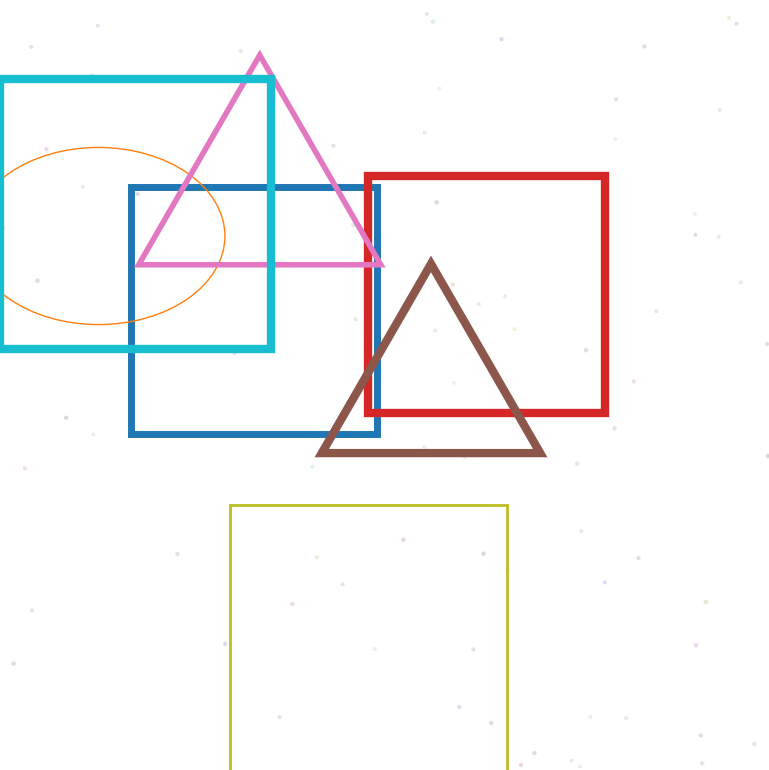[{"shape": "square", "thickness": 2.5, "radius": 0.8, "center": [0.33, 0.597]}, {"shape": "oval", "thickness": 0.5, "radius": 0.82, "center": [0.128, 0.693]}, {"shape": "square", "thickness": 3, "radius": 0.77, "center": [0.632, 0.617]}, {"shape": "triangle", "thickness": 3, "radius": 0.82, "center": [0.56, 0.493]}, {"shape": "triangle", "thickness": 2, "radius": 0.91, "center": [0.337, 0.747]}, {"shape": "square", "thickness": 1, "radius": 0.9, "center": [0.478, 0.165]}, {"shape": "square", "thickness": 3, "radius": 0.88, "center": [0.176, 0.722]}]